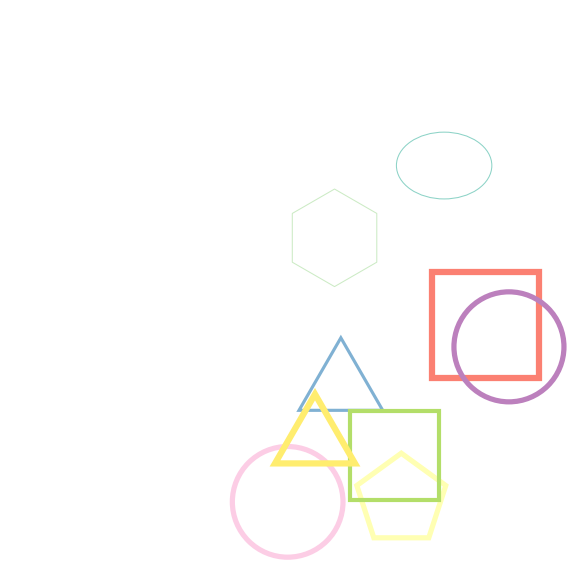[{"shape": "oval", "thickness": 0.5, "radius": 0.41, "center": [0.769, 0.712]}, {"shape": "pentagon", "thickness": 2.5, "radius": 0.4, "center": [0.695, 0.133]}, {"shape": "square", "thickness": 3, "radius": 0.46, "center": [0.84, 0.436]}, {"shape": "triangle", "thickness": 1.5, "radius": 0.42, "center": [0.59, 0.33]}, {"shape": "square", "thickness": 2, "radius": 0.38, "center": [0.682, 0.21]}, {"shape": "circle", "thickness": 2.5, "radius": 0.48, "center": [0.498, 0.13]}, {"shape": "circle", "thickness": 2.5, "radius": 0.48, "center": [0.881, 0.399]}, {"shape": "hexagon", "thickness": 0.5, "radius": 0.42, "center": [0.579, 0.587]}, {"shape": "triangle", "thickness": 3, "radius": 0.4, "center": [0.545, 0.237]}]